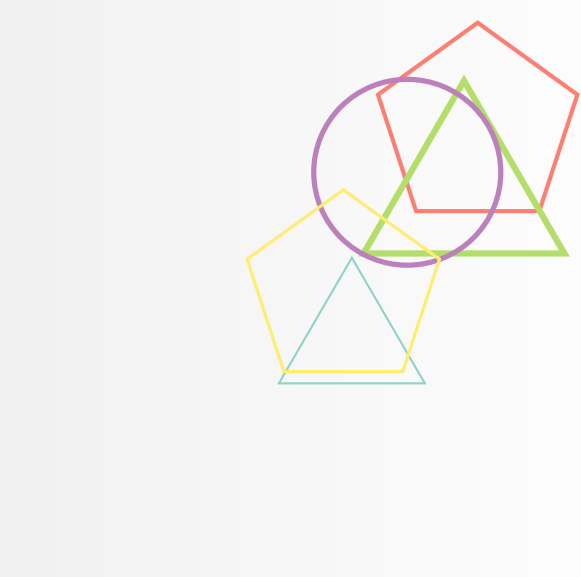[{"shape": "triangle", "thickness": 1, "radius": 0.72, "center": [0.605, 0.408]}, {"shape": "pentagon", "thickness": 2, "radius": 0.9, "center": [0.822, 0.779]}, {"shape": "triangle", "thickness": 3, "radius": 1.0, "center": [0.798, 0.66]}, {"shape": "circle", "thickness": 2.5, "radius": 0.8, "center": [0.701, 0.701]}, {"shape": "pentagon", "thickness": 1.5, "radius": 0.87, "center": [0.591, 0.496]}]